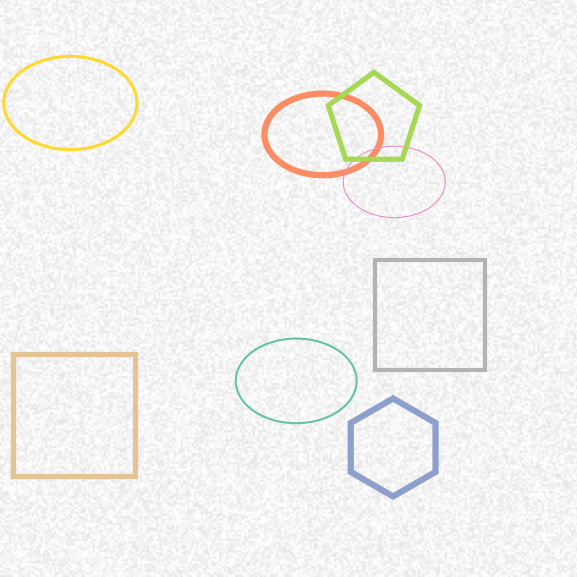[{"shape": "oval", "thickness": 1, "radius": 0.52, "center": [0.513, 0.34]}, {"shape": "oval", "thickness": 3, "radius": 0.5, "center": [0.559, 0.766]}, {"shape": "hexagon", "thickness": 3, "radius": 0.42, "center": [0.681, 0.224]}, {"shape": "oval", "thickness": 0.5, "radius": 0.44, "center": [0.683, 0.684]}, {"shape": "pentagon", "thickness": 2.5, "radius": 0.42, "center": [0.647, 0.791]}, {"shape": "oval", "thickness": 1.5, "radius": 0.58, "center": [0.122, 0.821]}, {"shape": "square", "thickness": 2.5, "radius": 0.53, "center": [0.128, 0.281]}, {"shape": "square", "thickness": 2, "radius": 0.48, "center": [0.744, 0.453]}]